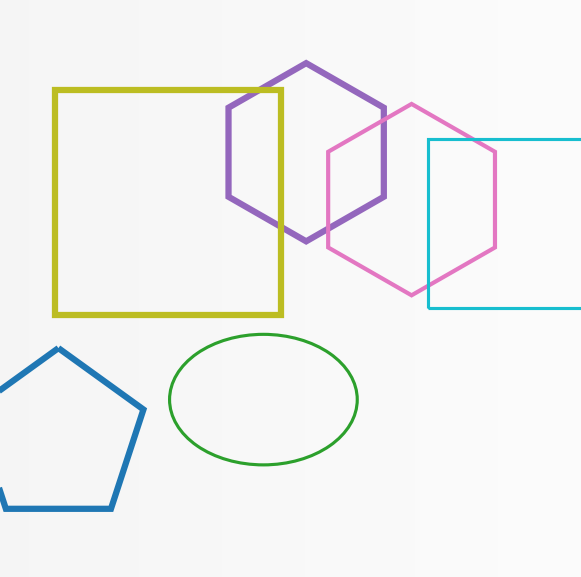[{"shape": "pentagon", "thickness": 3, "radius": 0.77, "center": [0.1, 0.243]}, {"shape": "oval", "thickness": 1.5, "radius": 0.81, "center": [0.453, 0.307]}, {"shape": "hexagon", "thickness": 3, "radius": 0.77, "center": [0.527, 0.736]}, {"shape": "hexagon", "thickness": 2, "radius": 0.83, "center": [0.708, 0.653]}, {"shape": "square", "thickness": 3, "radius": 0.97, "center": [0.289, 0.648]}, {"shape": "square", "thickness": 1.5, "radius": 0.73, "center": [0.883, 0.612]}]